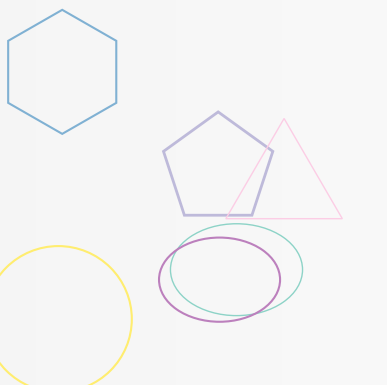[{"shape": "oval", "thickness": 1, "radius": 0.85, "center": [0.61, 0.3]}, {"shape": "pentagon", "thickness": 2, "radius": 0.74, "center": [0.563, 0.561]}, {"shape": "hexagon", "thickness": 1.5, "radius": 0.81, "center": [0.161, 0.813]}, {"shape": "triangle", "thickness": 1, "radius": 0.87, "center": [0.733, 0.519]}, {"shape": "oval", "thickness": 1.5, "radius": 0.78, "center": [0.567, 0.274]}, {"shape": "circle", "thickness": 1.5, "radius": 0.95, "center": [0.151, 0.171]}]